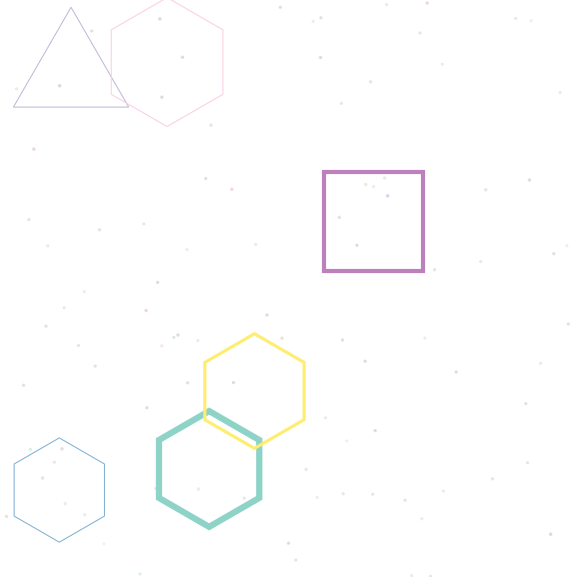[{"shape": "hexagon", "thickness": 3, "radius": 0.5, "center": [0.362, 0.187]}, {"shape": "triangle", "thickness": 0.5, "radius": 0.58, "center": [0.123, 0.871]}, {"shape": "hexagon", "thickness": 0.5, "radius": 0.45, "center": [0.103, 0.151]}, {"shape": "hexagon", "thickness": 0.5, "radius": 0.56, "center": [0.289, 0.892]}, {"shape": "square", "thickness": 2, "radius": 0.43, "center": [0.647, 0.616]}, {"shape": "hexagon", "thickness": 1.5, "radius": 0.5, "center": [0.441, 0.322]}]